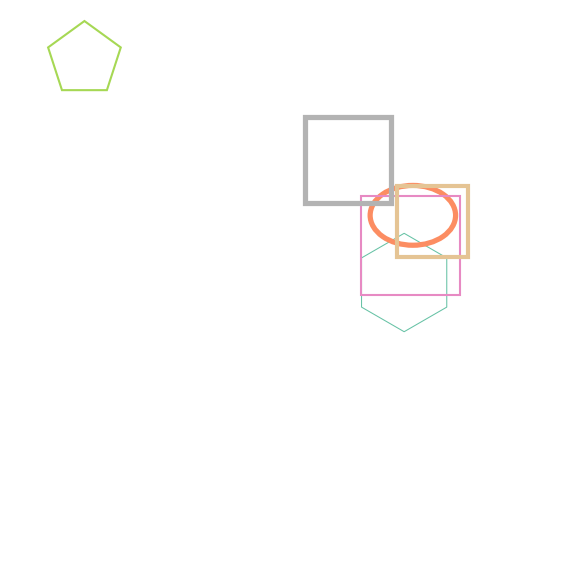[{"shape": "hexagon", "thickness": 0.5, "radius": 0.43, "center": [0.7, 0.51]}, {"shape": "oval", "thickness": 2.5, "radius": 0.37, "center": [0.715, 0.626]}, {"shape": "square", "thickness": 1, "radius": 0.43, "center": [0.71, 0.574]}, {"shape": "pentagon", "thickness": 1, "radius": 0.33, "center": [0.146, 0.897]}, {"shape": "square", "thickness": 2, "radius": 0.31, "center": [0.749, 0.616]}, {"shape": "square", "thickness": 2.5, "radius": 0.37, "center": [0.603, 0.722]}]